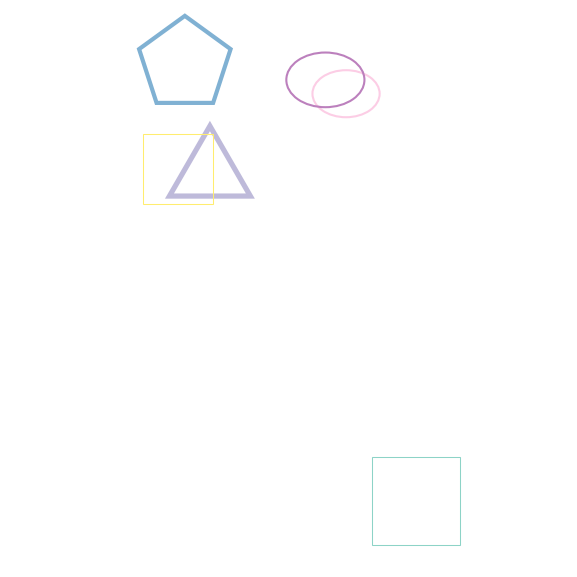[{"shape": "square", "thickness": 0.5, "radius": 0.38, "center": [0.721, 0.132]}, {"shape": "triangle", "thickness": 2.5, "radius": 0.4, "center": [0.363, 0.7]}, {"shape": "pentagon", "thickness": 2, "radius": 0.42, "center": [0.32, 0.888]}, {"shape": "oval", "thickness": 1, "radius": 0.29, "center": [0.599, 0.837]}, {"shape": "oval", "thickness": 1, "radius": 0.34, "center": [0.563, 0.861]}, {"shape": "square", "thickness": 0.5, "radius": 0.3, "center": [0.308, 0.706]}]